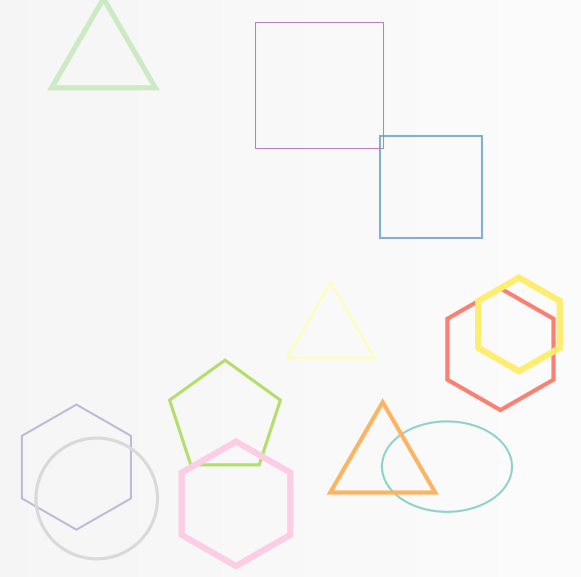[{"shape": "oval", "thickness": 1, "radius": 0.56, "center": [0.769, 0.191]}, {"shape": "triangle", "thickness": 1, "radius": 0.43, "center": [0.569, 0.423]}, {"shape": "hexagon", "thickness": 1, "radius": 0.54, "center": [0.132, 0.19]}, {"shape": "hexagon", "thickness": 2, "radius": 0.53, "center": [0.861, 0.394]}, {"shape": "square", "thickness": 1, "radius": 0.44, "center": [0.742, 0.675]}, {"shape": "triangle", "thickness": 2, "radius": 0.52, "center": [0.658, 0.198]}, {"shape": "pentagon", "thickness": 1.5, "radius": 0.5, "center": [0.387, 0.275]}, {"shape": "hexagon", "thickness": 3, "radius": 0.54, "center": [0.406, 0.127]}, {"shape": "circle", "thickness": 1.5, "radius": 0.52, "center": [0.166, 0.136]}, {"shape": "square", "thickness": 0.5, "radius": 0.55, "center": [0.549, 0.852]}, {"shape": "triangle", "thickness": 2.5, "radius": 0.52, "center": [0.178, 0.899]}, {"shape": "hexagon", "thickness": 3, "radius": 0.41, "center": [0.893, 0.437]}]